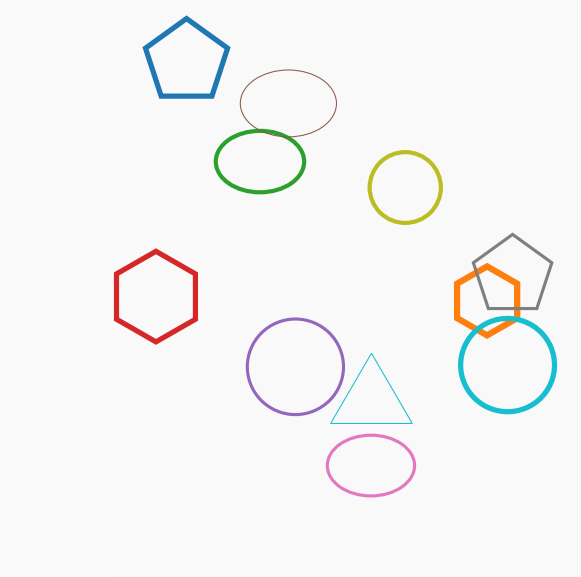[{"shape": "pentagon", "thickness": 2.5, "radius": 0.37, "center": [0.321, 0.893]}, {"shape": "hexagon", "thickness": 3, "radius": 0.3, "center": [0.838, 0.478]}, {"shape": "oval", "thickness": 2, "radius": 0.38, "center": [0.447, 0.719]}, {"shape": "hexagon", "thickness": 2.5, "radius": 0.39, "center": [0.268, 0.486]}, {"shape": "circle", "thickness": 1.5, "radius": 0.41, "center": [0.508, 0.364]}, {"shape": "oval", "thickness": 0.5, "radius": 0.41, "center": [0.496, 0.82]}, {"shape": "oval", "thickness": 1.5, "radius": 0.38, "center": [0.638, 0.193]}, {"shape": "pentagon", "thickness": 1.5, "radius": 0.35, "center": [0.882, 0.522]}, {"shape": "circle", "thickness": 2, "radius": 0.31, "center": [0.697, 0.674]}, {"shape": "triangle", "thickness": 0.5, "radius": 0.41, "center": [0.639, 0.306]}, {"shape": "circle", "thickness": 2.5, "radius": 0.4, "center": [0.873, 0.367]}]